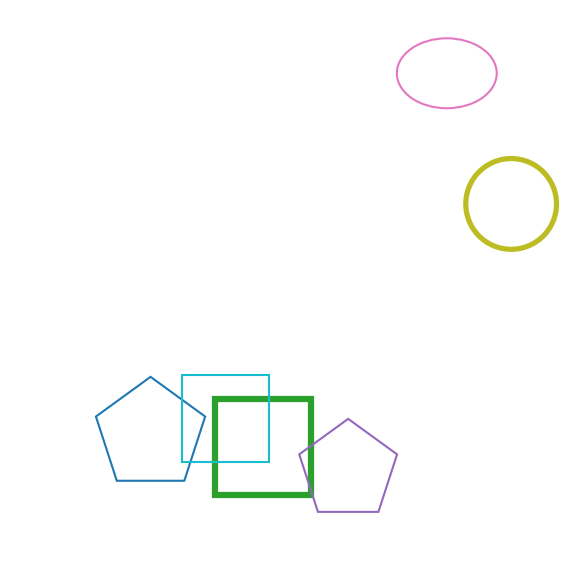[{"shape": "pentagon", "thickness": 1, "radius": 0.5, "center": [0.261, 0.247]}, {"shape": "square", "thickness": 3, "radius": 0.42, "center": [0.455, 0.225]}, {"shape": "pentagon", "thickness": 1, "radius": 0.45, "center": [0.603, 0.185]}, {"shape": "oval", "thickness": 1, "radius": 0.43, "center": [0.774, 0.872]}, {"shape": "circle", "thickness": 2.5, "radius": 0.39, "center": [0.885, 0.646]}, {"shape": "square", "thickness": 1, "radius": 0.38, "center": [0.39, 0.274]}]